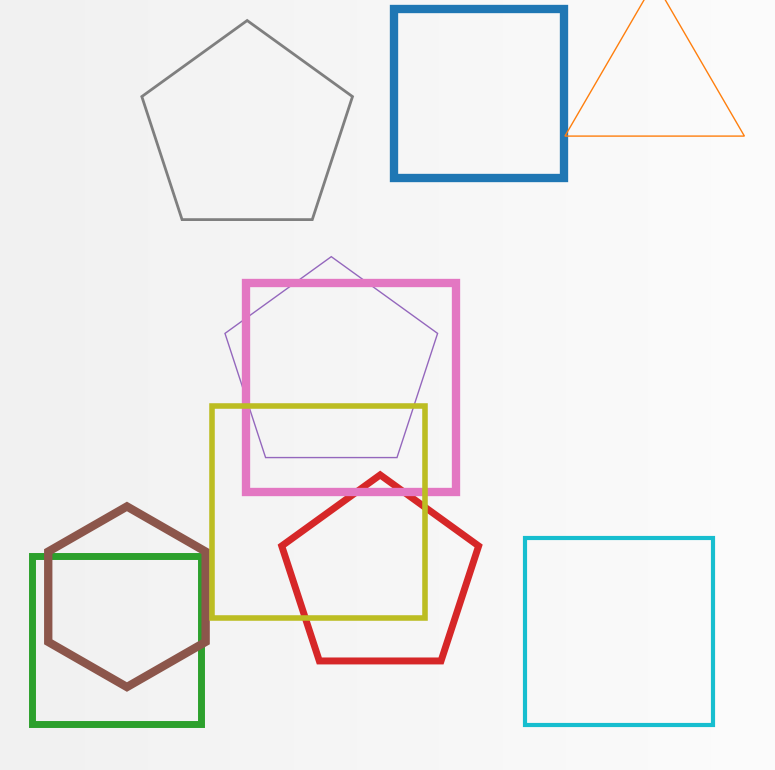[{"shape": "square", "thickness": 3, "radius": 0.55, "center": [0.618, 0.879]}, {"shape": "triangle", "thickness": 0.5, "radius": 0.67, "center": [0.845, 0.89]}, {"shape": "square", "thickness": 2.5, "radius": 0.54, "center": [0.15, 0.169]}, {"shape": "pentagon", "thickness": 2.5, "radius": 0.67, "center": [0.491, 0.25]}, {"shape": "pentagon", "thickness": 0.5, "radius": 0.72, "center": [0.427, 0.522]}, {"shape": "hexagon", "thickness": 3, "radius": 0.59, "center": [0.164, 0.225]}, {"shape": "square", "thickness": 3, "radius": 0.68, "center": [0.453, 0.497]}, {"shape": "pentagon", "thickness": 1, "radius": 0.71, "center": [0.319, 0.83]}, {"shape": "square", "thickness": 2, "radius": 0.69, "center": [0.411, 0.335]}, {"shape": "square", "thickness": 1.5, "radius": 0.61, "center": [0.798, 0.179]}]